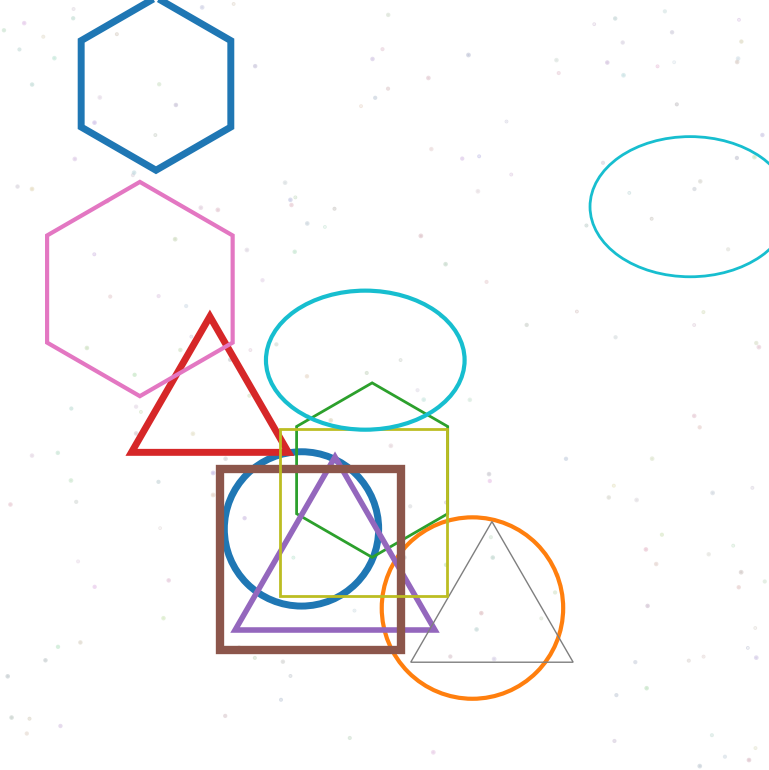[{"shape": "hexagon", "thickness": 2.5, "radius": 0.56, "center": [0.203, 0.891]}, {"shape": "circle", "thickness": 2.5, "radius": 0.5, "center": [0.392, 0.313]}, {"shape": "circle", "thickness": 1.5, "radius": 0.59, "center": [0.614, 0.21]}, {"shape": "hexagon", "thickness": 1, "radius": 0.57, "center": [0.483, 0.389]}, {"shape": "triangle", "thickness": 2.5, "radius": 0.59, "center": [0.273, 0.471]}, {"shape": "triangle", "thickness": 2, "radius": 0.75, "center": [0.435, 0.257]}, {"shape": "square", "thickness": 3, "radius": 0.59, "center": [0.403, 0.273]}, {"shape": "hexagon", "thickness": 1.5, "radius": 0.7, "center": [0.182, 0.625]}, {"shape": "triangle", "thickness": 0.5, "radius": 0.61, "center": [0.639, 0.201]}, {"shape": "square", "thickness": 1, "radius": 0.54, "center": [0.472, 0.334]}, {"shape": "oval", "thickness": 1.5, "radius": 0.64, "center": [0.474, 0.532]}, {"shape": "oval", "thickness": 1, "radius": 0.65, "center": [0.896, 0.732]}]